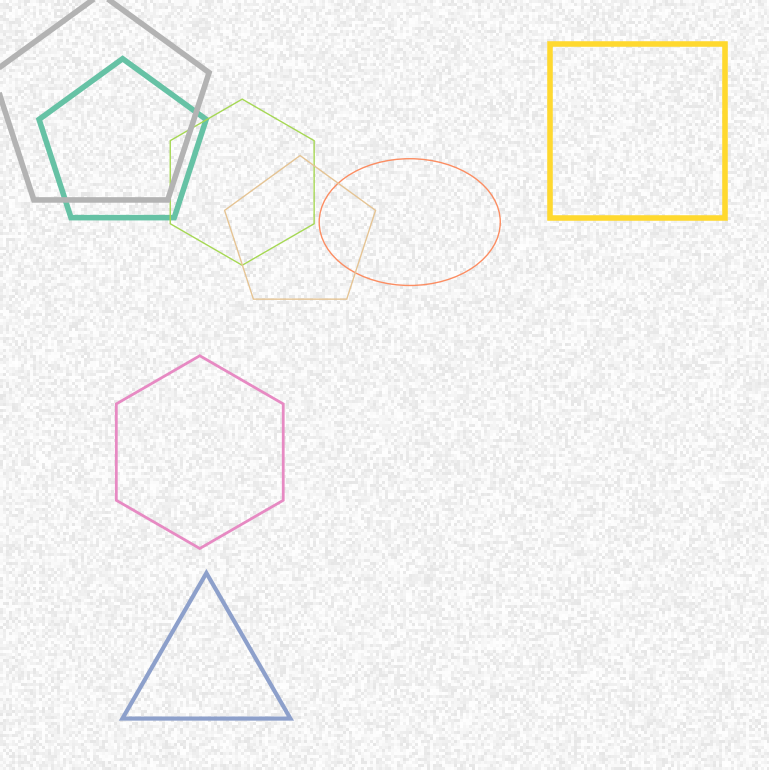[{"shape": "pentagon", "thickness": 2, "radius": 0.57, "center": [0.159, 0.81]}, {"shape": "oval", "thickness": 0.5, "radius": 0.59, "center": [0.532, 0.712]}, {"shape": "triangle", "thickness": 1.5, "radius": 0.63, "center": [0.268, 0.13]}, {"shape": "hexagon", "thickness": 1, "radius": 0.63, "center": [0.259, 0.413]}, {"shape": "hexagon", "thickness": 0.5, "radius": 0.54, "center": [0.315, 0.763]}, {"shape": "square", "thickness": 2, "radius": 0.57, "center": [0.828, 0.83]}, {"shape": "pentagon", "thickness": 0.5, "radius": 0.52, "center": [0.39, 0.695]}, {"shape": "pentagon", "thickness": 2, "radius": 0.74, "center": [0.131, 0.86]}]